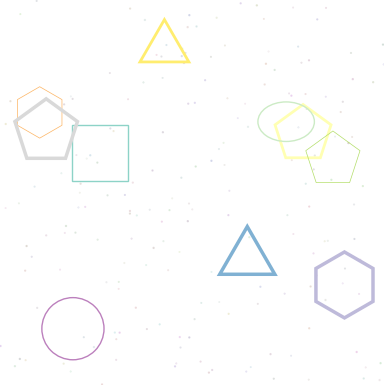[{"shape": "square", "thickness": 1, "radius": 0.36, "center": [0.259, 0.603]}, {"shape": "pentagon", "thickness": 2, "radius": 0.38, "center": [0.787, 0.652]}, {"shape": "hexagon", "thickness": 2.5, "radius": 0.43, "center": [0.895, 0.26]}, {"shape": "triangle", "thickness": 2.5, "radius": 0.41, "center": [0.642, 0.329]}, {"shape": "hexagon", "thickness": 0.5, "radius": 0.33, "center": [0.103, 0.708]}, {"shape": "pentagon", "thickness": 0.5, "radius": 0.37, "center": [0.865, 0.586]}, {"shape": "pentagon", "thickness": 2.5, "radius": 0.43, "center": [0.12, 0.658]}, {"shape": "circle", "thickness": 1, "radius": 0.4, "center": [0.189, 0.146]}, {"shape": "oval", "thickness": 1, "radius": 0.37, "center": [0.743, 0.684]}, {"shape": "triangle", "thickness": 2, "radius": 0.37, "center": [0.427, 0.876]}]